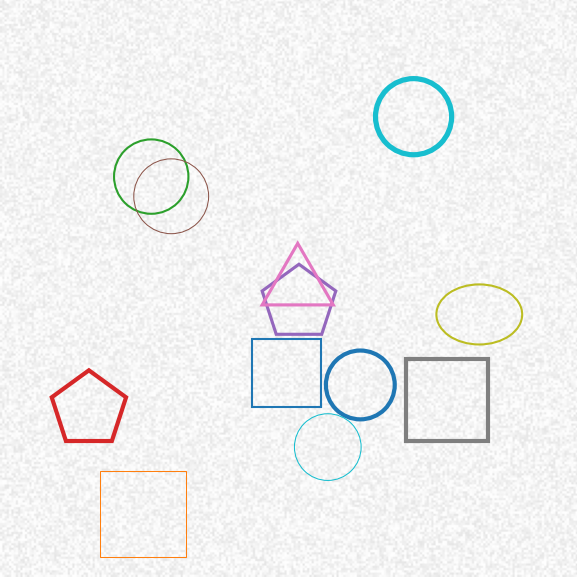[{"shape": "circle", "thickness": 2, "radius": 0.3, "center": [0.624, 0.333]}, {"shape": "square", "thickness": 1, "radius": 0.3, "center": [0.496, 0.353]}, {"shape": "square", "thickness": 0.5, "radius": 0.37, "center": [0.248, 0.108]}, {"shape": "circle", "thickness": 1, "radius": 0.32, "center": [0.262, 0.693]}, {"shape": "pentagon", "thickness": 2, "radius": 0.34, "center": [0.154, 0.29]}, {"shape": "pentagon", "thickness": 1.5, "radius": 0.34, "center": [0.518, 0.475]}, {"shape": "circle", "thickness": 0.5, "radius": 0.32, "center": [0.296, 0.659]}, {"shape": "triangle", "thickness": 1.5, "radius": 0.36, "center": [0.516, 0.507]}, {"shape": "square", "thickness": 2, "radius": 0.35, "center": [0.774, 0.306]}, {"shape": "oval", "thickness": 1, "radius": 0.37, "center": [0.83, 0.455]}, {"shape": "circle", "thickness": 2.5, "radius": 0.33, "center": [0.716, 0.797]}, {"shape": "circle", "thickness": 0.5, "radius": 0.29, "center": [0.568, 0.225]}]